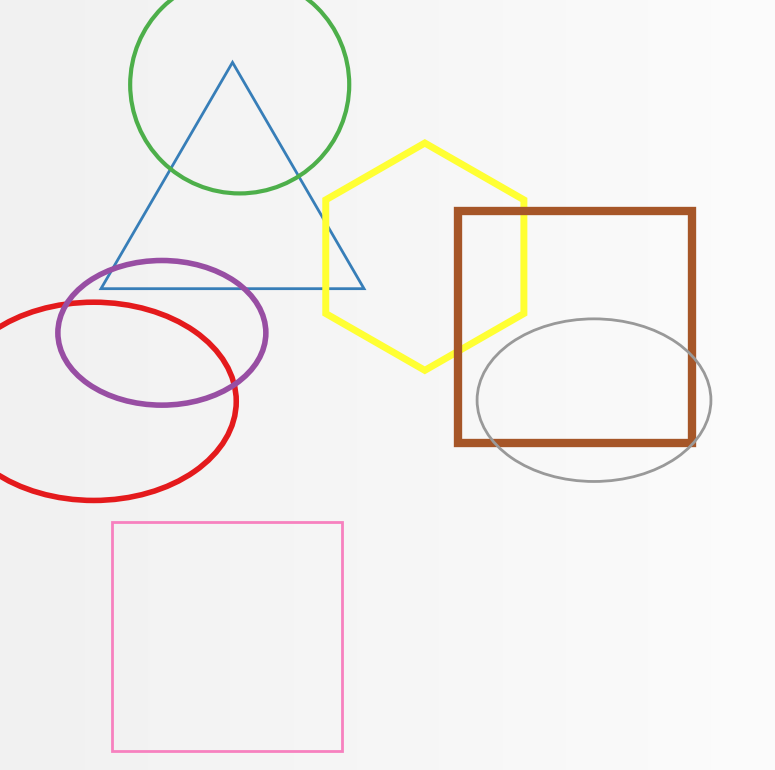[{"shape": "oval", "thickness": 2, "radius": 0.92, "center": [0.121, 0.479]}, {"shape": "triangle", "thickness": 1, "radius": 0.98, "center": [0.3, 0.723]}, {"shape": "circle", "thickness": 1.5, "radius": 0.71, "center": [0.309, 0.89]}, {"shape": "oval", "thickness": 2, "radius": 0.67, "center": [0.209, 0.568]}, {"shape": "hexagon", "thickness": 2.5, "radius": 0.74, "center": [0.548, 0.667]}, {"shape": "square", "thickness": 3, "radius": 0.75, "center": [0.742, 0.576]}, {"shape": "square", "thickness": 1, "radius": 0.74, "center": [0.293, 0.173]}, {"shape": "oval", "thickness": 1, "radius": 0.75, "center": [0.766, 0.48]}]